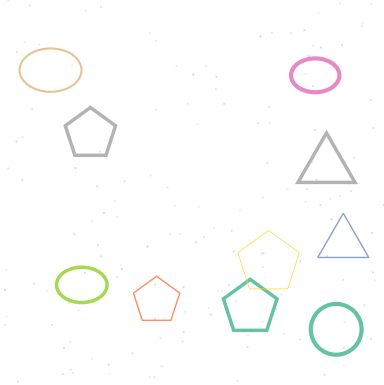[{"shape": "circle", "thickness": 3, "radius": 0.33, "center": [0.873, 0.145]}, {"shape": "pentagon", "thickness": 2.5, "radius": 0.37, "center": [0.65, 0.201]}, {"shape": "pentagon", "thickness": 1, "radius": 0.32, "center": [0.407, 0.219]}, {"shape": "triangle", "thickness": 1, "radius": 0.38, "center": [0.892, 0.37]}, {"shape": "oval", "thickness": 3, "radius": 0.31, "center": [0.819, 0.804]}, {"shape": "oval", "thickness": 2.5, "radius": 0.33, "center": [0.212, 0.26]}, {"shape": "pentagon", "thickness": 0.5, "radius": 0.42, "center": [0.698, 0.318]}, {"shape": "oval", "thickness": 1.5, "radius": 0.4, "center": [0.131, 0.818]}, {"shape": "triangle", "thickness": 2.5, "radius": 0.43, "center": [0.848, 0.569]}, {"shape": "pentagon", "thickness": 2.5, "radius": 0.34, "center": [0.235, 0.652]}]